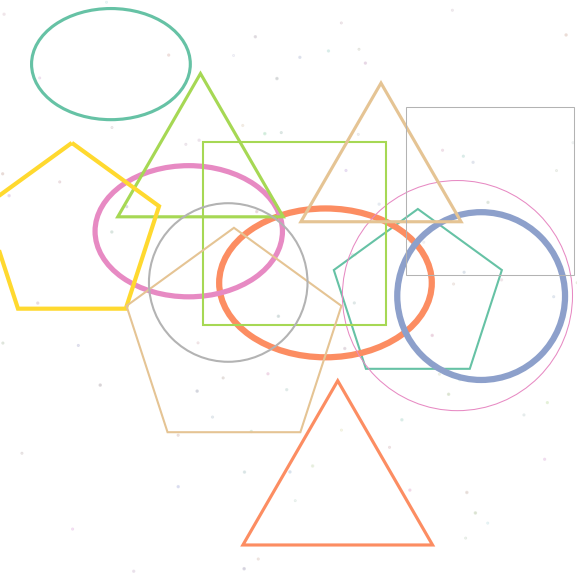[{"shape": "pentagon", "thickness": 1, "radius": 0.76, "center": [0.724, 0.484]}, {"shape": "oval", "thickness": 1.5, "radius": 0.69, "center": [0.192, 0.888]}, {"shape": "triangle", "thickness": 1.5, "radius": 0.95, "center": [0.585, 0.15]}, {"shape": "oval", "thickness": 3, "radius": 0.92, "center": [0.564, 0.509]}, {"shape": "circle", "thickness": 3, "radius": 0.73, "center": [0.833, 0.486]}, {"shape": "circle", "thickness": 0.5, "radius": 1.0, "center": [0.792, 0.487]}, {"shape": "oval", "thickness": 2.5, "radius": 0.81, "center": [0.327, 0.599]}, {"shape": "triangle", "thickness": 1.5, "radius": 0.83, "center": [0.347, 0.706]}, {"shape": "square", "thickness": 1, "radius": 0.79, "center": [0.51, 0.594]}, {"shape": "pentagon", "thickness": 2, "radius": 0.79, "center": [0.124, 0.593]}, {"shape": "pentagon", "thickness": 1, "radius": 0.98, "center": [0.405, 0.409]}, {"shape": "triangle", "thickness": 1.5, "radius": 0.8, "center": [0.66, 0.695]}, {"shape": "square", "thickness": 0.5, "radius": 0.73, "center": [0.848, 0.668]}, {"shape": "circle", "thickness": 1, "radius": 0.69, "center": [0.395, 0.51]}]